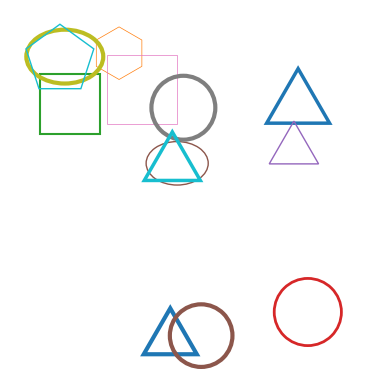[{"shape": "triangle", "thickness": 3, "radius": 0.4, "center": [0.442, 0.12]}, {"shape": "triangle", "thickness": 2.5, "radius": 0.47, "center": [0.774, 0.727]}, {"shape": "hexagon", "thickness": 0.5, "radius": 0.34, "center": [0.309, 0.862]}, {"shape": "square", "thickness": 1.5, "radius": 0.39, "center": [0.182, 0.73]}, {"shape": "circle", "thickness": 2, "radius": 0.44, "center": [0.8, 0.19]}, {"shape": "triangle", "thickness": 1, "radius": 0.37, "center": [0.763, 0.611]}, {"shape": "oval", "thickness": 1, "radius": 0.4, "center": [0.46, 0.576]}, {"shape": "circle", "thickness": 3, "radius": 0.41, "center": [0.522, 0.128]}, {"shape": "square", "thickness": 0.5, "radius": 0.45, "center": [0.37, 0.768]}, {"shape": "circle", "thickness": 3, "radius": 0.41, "center": [0.476, 0.72]}, {"shape": "oval", "thickness": 3, "radius": 0.5, "center": [0.168, 0.853]}, {"shape": "triangle", "thickness": 2.5, "radius": 0.42, "center": [0.448, 0.573]}, {"shape": "pentagon", "thickness": 1, "radius": 0.46, "center": [0.156, 0.844]}]